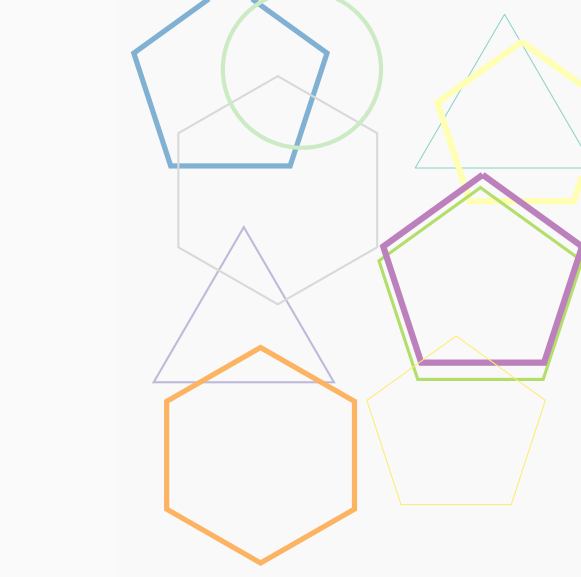[{"shape": "triangle", "thickness": 0.5, "radius": 0.89, "center": [0.868, 0.797]}, {"shape": "pentagon", "thickness": 3, "radius": 0.76, "center": [0.898, 0.774]}, {"shape": "triangle", "thickness": 1, "radius": 0.9, "center": [0.419, 0.427]}, {"shape": "pentagon", "thickness": 2.5, "radius": 0.87, "center": [0.396, 0.853]}, {"shape": "hexagon", "thickness": 2.5, "radius": 0.93, "center": [0.448, 0.211]}, {"shape": "pentagon", "thickness": 1.5, "radius": 0.92, "center": [0.827, 0.491]}, {"shape": "hexagon", "thickness": 1, "radius": 0.99, "center": [0.478, 0.67]}, {"shape": "pentagon", "thickness": 3, "radius": 0.9, "center": [0.83, 0.517]}, {"shape": "circle", "thickness": 2, "radius": 0.68, "center": [0.519, 0.879]}, {"shape": "pentagon", "thickness": 0.5, "radius": 0.81, "center": [0.785, 0.256]}]